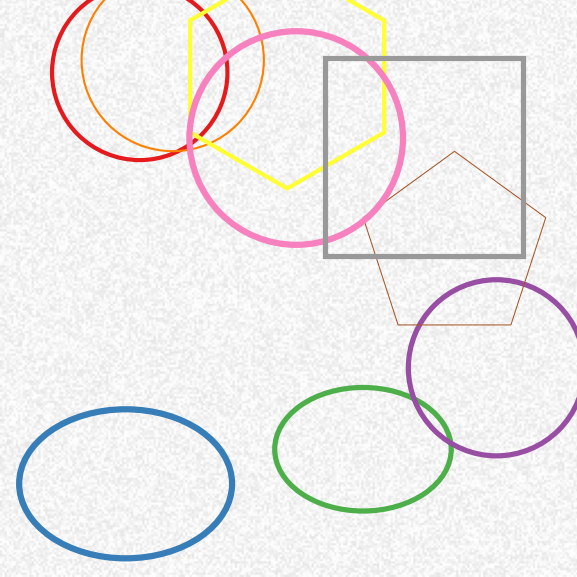[{"shape": "circle", "thickness": 2, "radius": 0.76, "center": [0.242, 0.874]}, {"shape": "oval", "thickness": 3, "radius": 0.92, "center": [0.218, 0.161]}, {"shape": "oval", "thickness": 2.5, "radius": 0.76, "center": [0.629, 0.221]}, {"shape": "circle", "thickness": 2.5, "radius": 0.76, "center": [0.86, 0.362]}, {"shape": "circle", "thickness": 1, "radius": 0.79, "center": [0.299, 0.895]}, {"shape": "hexagon", "thickness": 2, "radius": 0.97, "center": [0.497, 0.867]}, {"shape": "pentagon", "thickness": 0.5, "radius": 0.83, "center": [0.787, 0.571]}, {"shape": "circle", "thickness": 3, "radius": 0.92, "center": [0.513, 0.76]}, {"shape": "square", "thickness": 2.5, "radius": 0.86, "center": [0.734, 0.727]}]